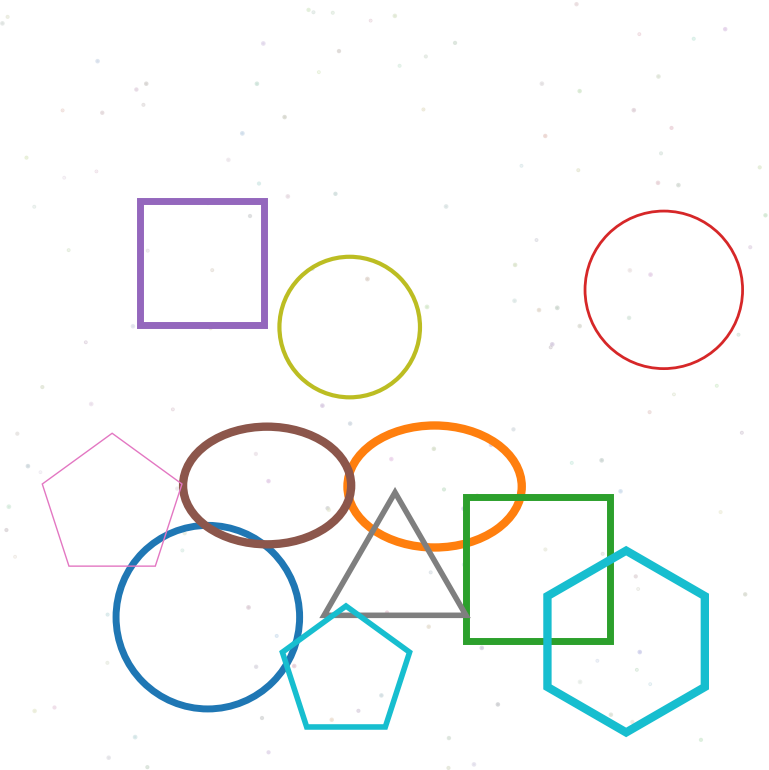[{"shape": "circle", "thickness": 2.5, "radius": 0.6, "center": [0.27, 0.198]}, {"shape": "oval", "thickness": 3, "radius": 0.57, "center": [0.564, 0.368]}, {"shape": "square", "thickness": 2.5, "radius": 0.47, "center": [0.698, 0.261]}, {"shape": "circle", "thickness": 1, "radius": 0.51, "center": [0.862, 0.624]}, {"shape": "square", "thickness": 2.5, "radius": 0.4, "center": [0.262, 0.658]}, {"shape": "oval", "thickness": 3, "radius": 0.55, "center": [0.347, 0.369]}, {"shape": "pentagon", "thickness": 0.5, "radius": 0.48, "center": [0.146, 0.342]}, {"shape": "triangle", "thickness": 2, "radius": 0.53, "center": [0.513, 0.254]}, {"shape": "circle", "thickness": 1.5, "radius": 0.46, "center": [0.454, 0.575]}, {"shape": "pentagon", "thickness": 2, "radius": 0.43, "center": [0.449, 0.126]}, {"shape": "hexagon", "thickness": 3, "radius": 0.59, "center": [0.813, 0.167]}]